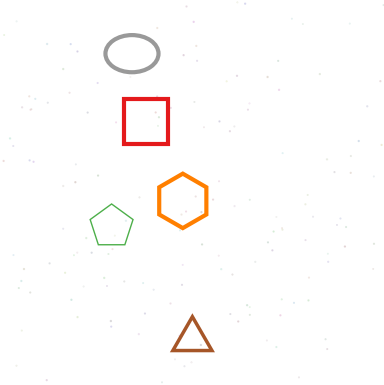[{"shape": "square", "thickness": 3, "radius": 0.29, "center": [0.379, 0.685]}, {"shape": "pentagon", "thickness": 1, "radius": 0.29, "center": [0.29, 0.412]}, {"shape": "hexagon", "thickness": 3, "radius": 0.35, "center": [0.475, 0.478]}, {"shape": "triangle", "thickness": 2.5, "radius": 0.29, "center": [0.5, 0.119]}, {"shape": "oval", "thickness": 3, "radius": 0.34, "center": [0.343, 0.861]}]